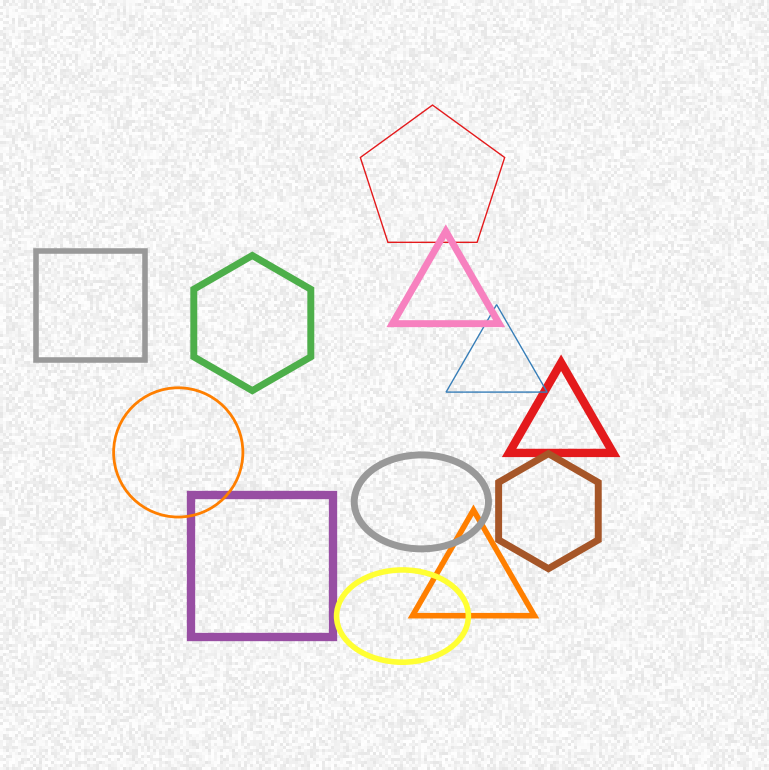[{"shape": "triangle", "thickness": 3, "radius": 0.39, "center": [0.729, 0.451]}, {"shape": "pentagon", "thickness": 0.5, "radius": 0.49, "center": [0.562, 0.765]}, {"shape": "triangle", "thickness": 0.5, "radius": 0.38, "center": [0.645, 0.529]}, {"shape": "hexagon", "thickness": 2.5, "radius": 0.44, "center": [0.328, 0.58]}, {"shape": "square", "thickness": 3, "radius": 0.46, "center": [0.34, 0.265]}, {"shape": "triangle", "thickness": 2, "radius": 0.46, "center": [0.615, 0.246]}, {"shape": "circle", "thickness": 1, "radius": 0.42, "center": [0.231, 0.412]}, {"shape": "oval", "thickness": 2, "radius": 0.43, "center": [0.523, 0.2]}, {"shape": "hexagon", "thickness": 2.5, "radius": 0.37, "center": [0.712, 0.336]}, {"shape": "triangle", "thickness": 2.5, "radius": 0.4, "center": [0.579, 0.62]}, {"shape": "square", "thickness": 2, "radius": 0.35, "center": [0.117, 0.603]}, {"shape": "oval", "thickness": 2.5, "radius": 0.44, "center": [0.547, 0.348]}]